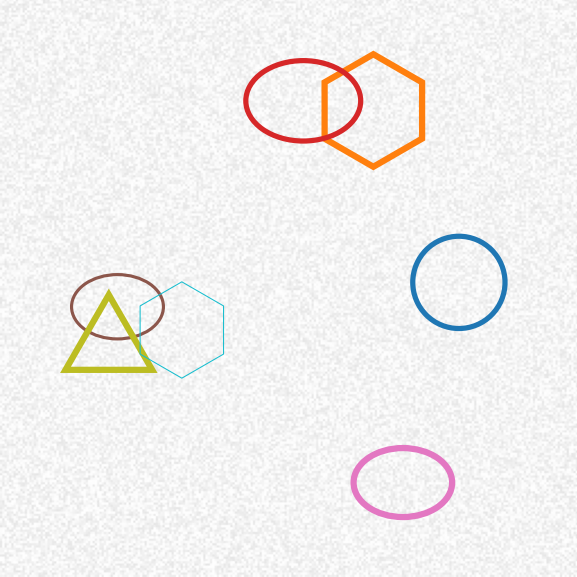[{"shape": "circle", "thickness": 2.5, "radius": 0.4, "center": [0.795, 0.51]}, {"shape": "hexagon", "thickness": 3, "radius": 0.49, "center": [0.646, 0.808]}, {"shape": "oval", "thickness": 2.5, "radius": 0.5, "center": [0.525, 0.825]}, {"shape": "oval", "thickness": 1.5, "radius": 0.4, "center": [0.203, 0.468]}, {"shape": "oval", "thickness": 3, "radius": 0.43, "center": [0.698, 0.164]}, {"shape": "triangle", "thickness": 3, "radius": 0.43, "center": [0.188, 0.402]}, {"shape": "hexagon", "thickness": 0.5, "radius": 0.42, "center": [0.315, 0.428]}]